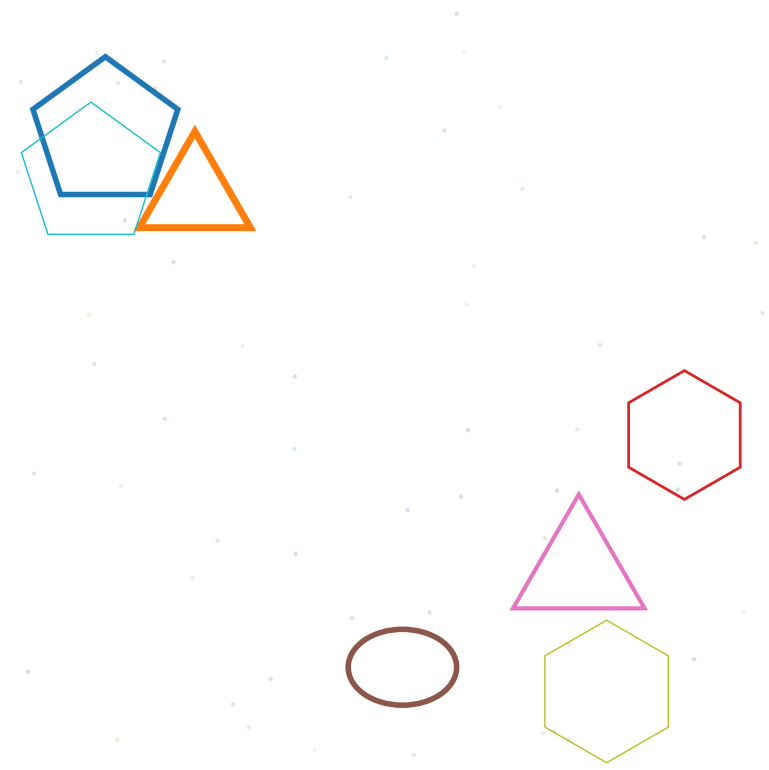[{"shape": "pentagon", "thickness": 2, "radius": 0.49, "center": [0.137, 0.827]}, {"shape": "triangle", "thickness": 2.5, "radius": 0.42, "center": [0.253, 0.746]}, {"shape": "hexagon", "thickness": 1, "radius": 0.42, "center": [0.889, 0.435]}, {"shape": "oval", "thickness": 2, "radius": 0.35, "center": [0.523, 0.133]}, {"shape": "triangle", "thickness": 1.5, "radius": 0.49, "center": [0.752, 0.259]}, {"shape": "hexagon", "thickness": 0.5, "radius": 0.46, "center": [0.788, 0.102]}, {"shape": "pentagon", "thickness": 0.5, "radius": 0.47, "center": [0.118, 0.773]}]